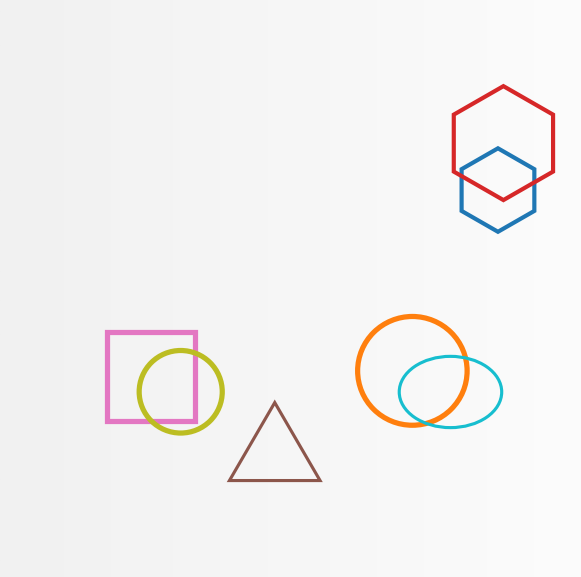[{"shape": "hexagon", "thickness": 2, "radius": 0.36, "center": [0.857, 0.67]}, {"shape": "circle", "thickness": 2.5, "radius": 0.47, "center": [0.709, 0.357]}, {"shape": "hexagon", "thickness": 2, "radius": 0.49, "center": [0.866, 0.751]}, {"shape": "triangle", "thickness": 1.5, "radius": 0.45, "center": [0.473, 0.212]}, {"shape": "square", "thickness": 2.5, "radius": 0.38, "center": [0.26, 0.347]}, {"shape": "circle", "thickness": 2.5, "radius": 0.36, "center": [0.311, 0.321]}, {"shape": "oval", "thickness": 1.5, "radius": 0.44, "center": [0.775, 0.32]}]